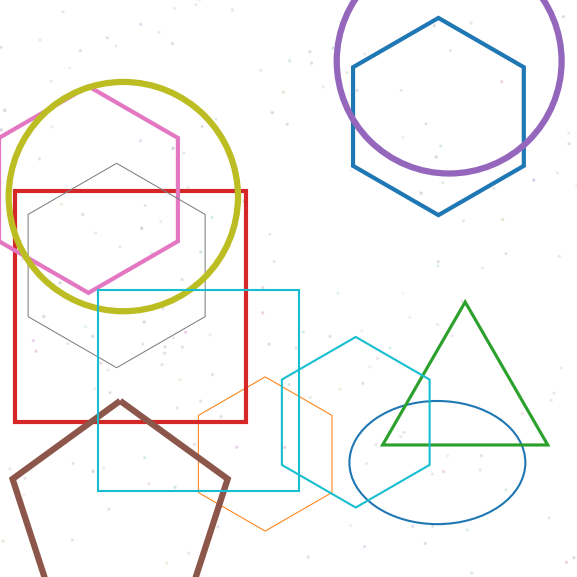[{"shape": "oval", "thickness": 1, "radius": 0.76, "center": [0.757, 0.198]}, {"shape": "hexagon", "thickness": 2, "radius": 0.85, "center": [0.759, 0.797]}, {"shape": "hexagon", "thickness": 0.5, "radius": 0.67, "center": [0.459, 0.213]}, {"shape": "triangle", "thickness": 1.5, "radius": 0.83, "center": [0.806, 0.311]}, {"shape": "square", "thickness": 2, "radius": 1.0, "center": [0.226, 0.468]}, {"shape": "circle", "thickness": 3, "radius": 0.97, "center": [0.778, 0.893]}, {"shape": "pentagon", "thickness": 3, "radius": 0.98, "center": [0.208, 0.109]}, {"shape": "hexagon", "thickness": 2, "radius": 0.89, "center": [0.153, 0.671]}, {"shape": "hexagon", "thickness": 0.5, "radius": 0.88, "center": [0.202, 0.539]}, {"shape": "circle", "thickness": 3, "radius": 0.99, "center": [0.214, 0.659]}, {"shape": "square", "thickness": 1, "radius": 0.87, "center": [0.344, 0.322]}, {"shape": "hexagon", "thickness": 1, "radius": 0.74, "center": [0.616, 0.268]}]